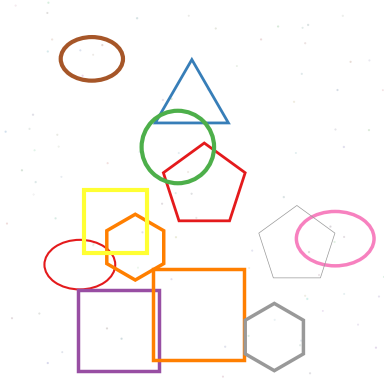[{"shape": "oval", "thickness": 1.5, "radius": 0.46, "center": [0.207, 0.313]}, {"shape": "pentagon", "thickness": 2, "radius": 0.56, "center": [0.531, 0.517]}, {"shape": "triangle", "thickness": 2, "radius": 0.55, "center": [0.498, 0.736]}, {"shape": "circle", "thickness": 3, "radius": 0.47, "center": [0.462, 0.618]}, {"shape": "square", "thickness": 2.5, "radius": 0.52, "center": [0.307, 0.142]}, {"shape": "square", "thickness": 2.5, "radius": 0.59, "center": [0.516, 0.184]}, {"shape": "hexagon", "thickness": 2.5, "radius": 0.43, "center": [0.351, 0.358]}, {"shape": "square", "thickness": 3, "radius": 0.41, "center": [0.3, 0.424]}, {"shape": "oval", "thickness": 3, "radius": 0.4, "center": [0.239, 0.847]}, {"shape": "oval", "thickness": 2.5, "radius": 0.5, "center": [0.871, 0.38]}, {"shape": "pentagon", "thickness": 0.5, "radius": 0.52, "center": [0.771, 0.362]}, {"shape": "hexagon", "thickness": 2.5, "radius": 0.44, "center": [0.713, 0.125]}]